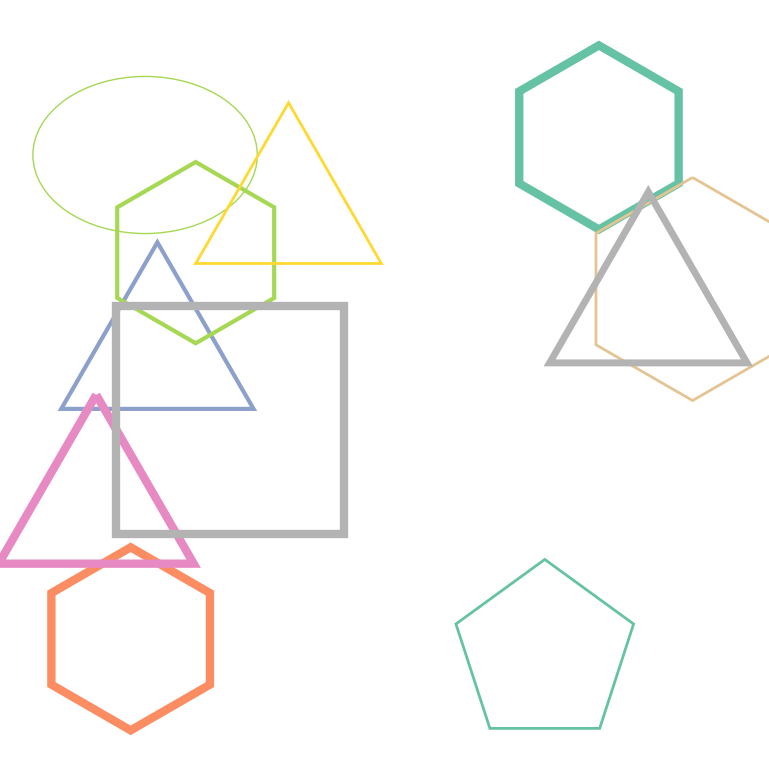[{"shape": "hexagon", "thickness": 3, "radius": 0.6, "center": [0.778, 0.822]}, {"shape": "pentagon", "thickness": 1, "radius": 0.61, "center": [0.708, 0.152]}, {"shape": "hexagon", "thickness": 3, "radius": 0.59, "center": [0.17, 0.17]}, {"shape": "triangle", "thickness": 1.5, "radius": 0.72, "center": [0.204, 0.541]}, {"shape": "triangle", "thickness": 3, "radius": 0.73, "center": [0.125, 0.341]}, {"shape": "hexagon", "thickness": 1.5, "radius": 0.59, "center": [0.254, 0.672]}, {"shape": "oval", "thickness": 0.5, "radius": 0.73, "center": [0.188, 0.799]}, {"shape": "triangle", "thickness": 1, "radius": 0.7, "center": [0.375, 0.727]}, {"shape": "hexagon", "thickness": 1, "radius": 0.72, "center": [0.899, 0.625]}, {"shape": "square", "thickness": 3, "radius": 0.74, "center": [0.298, 0.455]}, {"shape": "triangle", "thickness": 2.5, "radius": 0.74, "center": [0.842, 0.603]}]